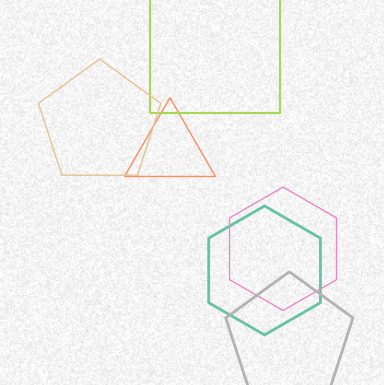[{"shape": "hexagon", "thickness": 2, "radius": 0.84, "center": [0.687, 0.298]}, {"shape": "triangle", "thickness": 1, "radius": 0.68, "center": [0.441, 0.61]}, {"shape": "hexagon", "thickness": 1, "radius": 0.8, "center": [0.735, 0.354]}, {"shape": "square", "thickness": 1.5, "radius": 0.84, "center": [0.558, 0.875]}, {"shape": "pentagon", "thickness": 1, "radius": 0.83, "center": [0.259, 0.68]}, {"shape": "pentagon", "thickness": 2, "radius": 0.87, "center": [0.752, 0.121]}]